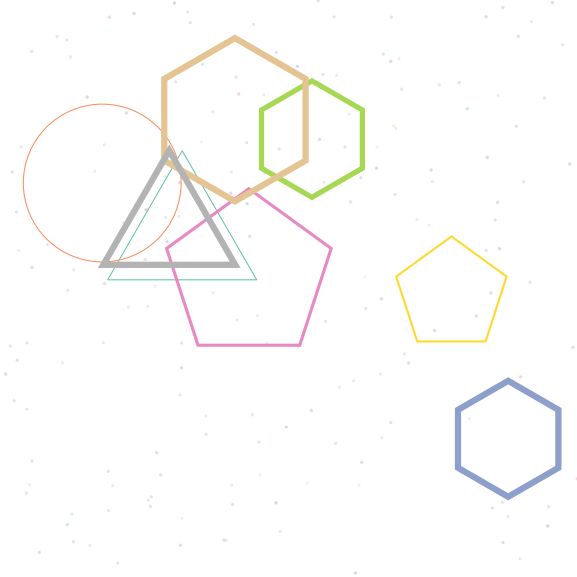[{"shape": "triangle", "thickness": 0.5, "radius": 0.75, "center": [0.315, 0.589]}, {"shape": "circle", "thickness": 0.5, "radius": 0.68, "center": [0.177, 0.682]}, {"shape": "hexagon", "thickness": 3, "radius": 0.5, "center": [0.88, 0.239]}, {"shape": "pentagon", "thickness": 1.5, "radius": 0.75, "center": [0.431, 0.523]}, {"shape": "hexagon", "thickness": 2.5, "radius": 0.5, "center": [0.54, 0.758]}, {"shape": "pentagon", "thickness": 1, "radius": 0.5, "center": [0.782, 0.489]}, {"shape": "hexagon", "thickness": 3, "radius": 0.71, "center": [0.407, 0.792]}, {"shape": "triangle", "thickness": 3, "radius": 0.66, "center": [0.293, 0.607]}]